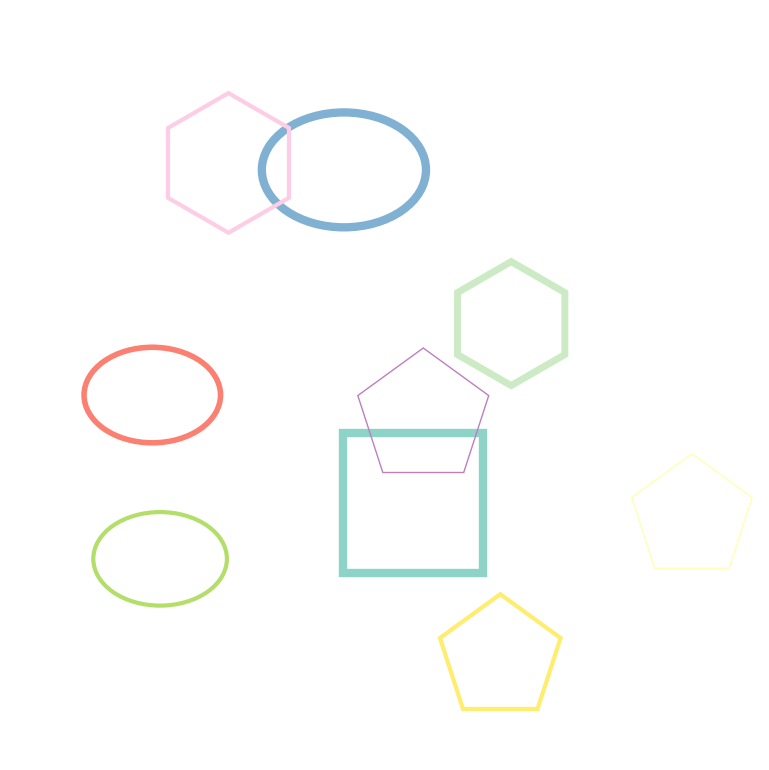[{"shape": "square", "thickness": 3, "radius": 0.45, "center": [0.536, 0.347]}, {"shape": "pentagon", "thickness": 0.5, "radius": 0.41, "center": [0.899, 0.329]}, {"shape": "oval", "thickness": 2, "radius": 0.44, "center": [0.198, 0.487]}, {"shape": "oval", "thickness": 3, "radius": 0.53, "center": [0.447, 0.779]}, {"shape": "oval", "thickness": 1.5, "radius": 0.43, "center": [0.208, 0.274]}, {"shape": "hexagon", "thickness": 1.5, "radius": 0.45, "center": [0.297, 0.788]}, {"shape": "pentagon", "thickness": 0.5, "radius": 0.45, "center": [0.55, 0.459]}, {"shape": "hexagon", "thickness": 2.5, "radius": 0.4, "center": [0.664, 0.58]}, {"shape": "pentagon", "thickness": 1.5, "radius": 0.41, "center": [0.65, 0.146]}]